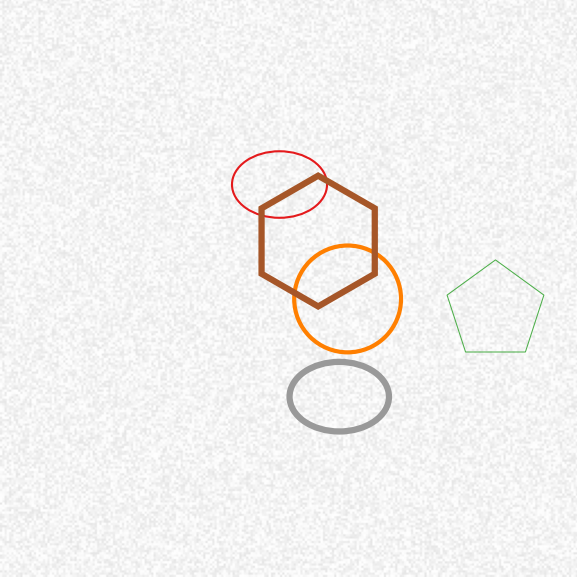[{"shape": "oval", "thickness": 1, "radius": 0.41, "center": [0.484, 0.68]}, {"shape": "pentagon", "thickness": 0.5, "radius": 0.44, "center": [0.858, 0.461]}, {"shape": "circle", "thickness": 2, "radius": 0.46, "center": [0.602, 0.481]}, {"shape": "hexagon", "thickness": 3, "radius": 0.57, "center": [0.551, 0.582]}, {"shape": "oval", "thickness": 3, "radius": 0.43, "center": [0.587, 0.312]}]